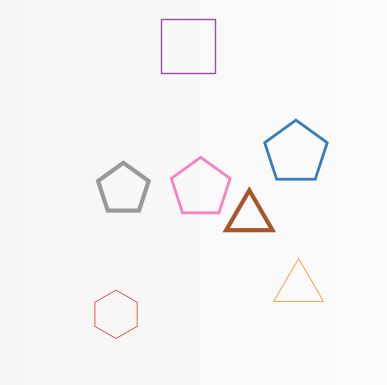[{"shape": "hexagon", "thickness": 0.5, "radius": 0.31, "center": [0.299, 0.184]}, {"shape": "pentagon", "thickness": 2, "radius": 0.42, "center": [0.764, 0.603]}, {"shape": "square", "thickness": 1, "radius": 0.35, "center": [0.484, 0.881]}, {"shape": "triangle", "thickness": 0.5, "radius": 0.37, "center": [0.771, 0.254]}, {"shape": "triangle", "thickness": 3, "radius": 0.35, "center": [0.643, 0.437]}, {"shape": "pentagon", "thickness": 2, "radius": 0.4, "center": [0.518, 0.512]}, {"shape": "pentagon", "thickness": 3, "radius": 0.34, "center": [0.318, 0.509]}]